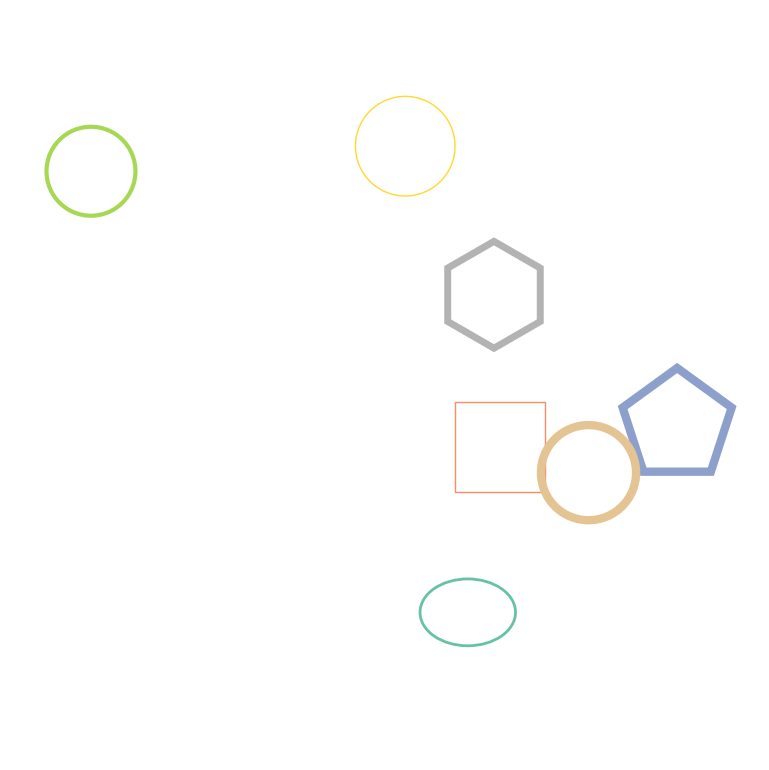[{"shape": "oval", "thickness": 1, "radius": 0.31, "center": [0.607, 0.205]}, {"shape": "square", "thickness": 0.5, "radius": 0.29, "center": [0.649, 0.419]}, {"shape": "pentagon", "thickness": 3, "radius": 0.37, "center": [0.879, 0.448]}, {"shape": "circle", "thickness": 1.5, "radius": 0.29, "center": [0.118, 0.778]}, {"shape": "circle", "thickness": 0.5, "radius": 0.32, "center": [0.526, 0.81]}, {"shape": "circle", "thickness": 3, "radius": 0.31, "center": [0.764, 0.386]}, {"shape": "hexagon", "thickness": 2.5, "radius": 0.35, "center": [0.642, 0.617]}]